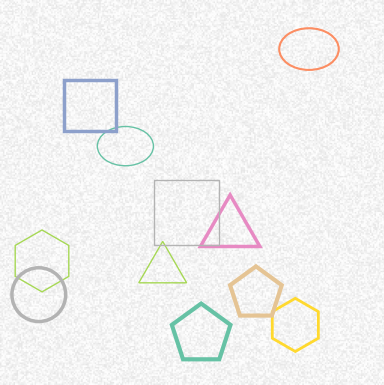[{"shape": "pentagon", "thickness": 3, "radius": 0.4, "center": [0.522, 0.131]}, {"shape": "oval", "thickness": 1, "radius": 0.36, "center": [0.326, 0.62]}, {"shape": "oval", "thickness": 1.5, "radius": 0.39, "center": [0.803, 0.873]}, {"shape": "square", "thickness": 2.5, "radius": 0.33, "center": [0.234, 0.726]}, {"shape": "triangle", "thickness": 2.5, "radius": 0.45, "center": [0.598, 0.404]}, {"shape": "triangle", "thickness": 1, "radius": 0.36, "center": [0.423, 0.301]}, {"shape": "hexagon", "thickness": 1, "radius": 0.4, "center": [0.109, 0.322]}, {"shape": "hexagon", "thickness": 2, "radius": 0.35, "center": [0.767, 0.156]}, {"shape": "pentagon", "thickness": 3, "radius": 0.35, "center": [0.665, 0.237]}, {"shape": "circle", "thickness": 2.5, "radius": 0.35, "center": [0.101, 0.235]}, {"shape": "square", "thickness": 1, "radius": 0.42, "center": [0.484, 0.448]}]